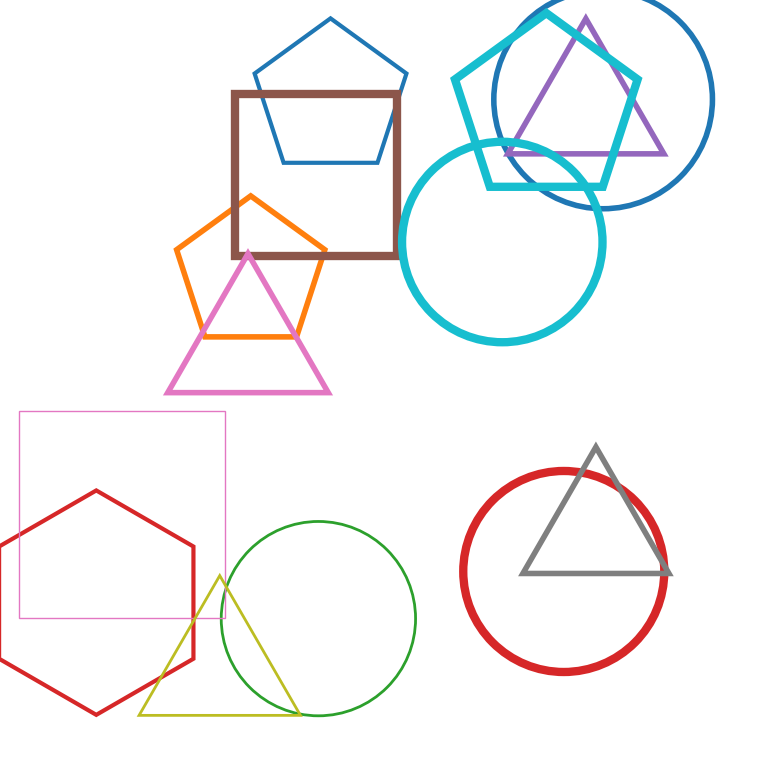[{"shape": "circle", "thickness": 2, "radius": 0.71, "center": [0.783, 0.871]}, {"shape": "pentagon", "thickness": 1.5, "radius": 0.52, "center": [0.429, 0.872]}, {"shape": "pentagon", "thickness": 2, "radius": 0.51, "center": [0.326, 0.644]}, {"shape": "circle", "thickness": 1, "radius": 0.63, "center": [0.414, 0.197]}, {"shape": "hexagon", "thickness": 1.5, "radius": 0.73, "center": [0.125, 0.217]}, {"shape": "circle", "thickness": 3, "radius": 0.65, "center": [0.732, 0.258]}, {"shape": "triangle", "thickness": 2, "radius": 0.59, "center": [0.761, 0.859]}, {"shape": "square", "thickness": 3, "radius": 0.53, "center": [0.411, 0.773]}, {"shape": "square", "thickness": 0.5, "radius": 0.67, "center": [0.158, 0.331]}, {"shape": "triangle", "thickness": 2, "radius": 0.6, "center": [0.322, 0.55]}, {"shape": "triangle", "thickness": 2, "radius": 0.55, "center": [0.774, 0.31]}, {"shape": "triangle", "thickness": 1, "radius": 0.61, "center": [0.285, 0.131]}, {"shape": "pentagon", "thickness": 3, "radius": 0.62, "center": [0.709, 0.858]}, {"shape": "circle", "thickness": 3, "radius": 0.65, "center": [0.652, 0.686]}]